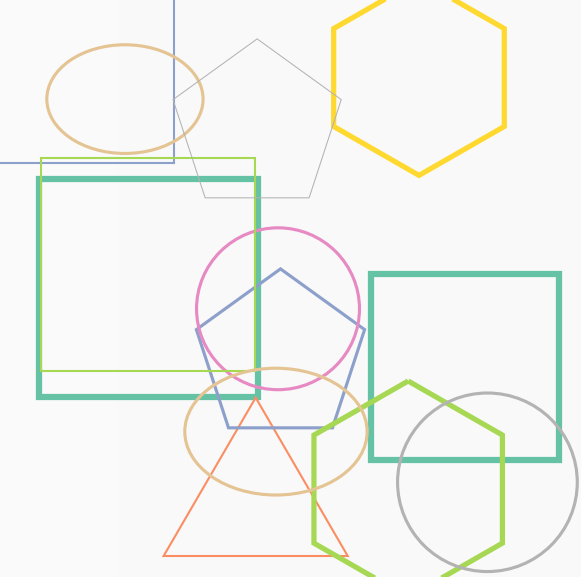[{"shape": "square", "thickness": 3, "radius": 0.94, "center": [0.255, 0.501]}, {"shape": "square", "thickness": 3, "radius": 0.81, "center": [0.8, 0.363]}, {"shape": "triangle", "thickness": 1, "radius": 0.91, "center": [0.44, 0.128]}, {"shape": "square", "thickness": 1, "radius": 0.76, "center": [0.148, 0.869]}, {"shape": "pentagon", "thickness": 1.5, "radius": 0.76, "center": [0.483, 0.381]}, {"shape": "circle", "thickness": 1.5, "radius": 0.7, "center": [0.478, 0.464]}, {"shape": "hexagon", "thickness": 2.5, "radius": 0.94, "center": [0.702, 0.152]}, {"shape": "square", "thickness": 1, "radius": 0.92, "center": [0.254, 0.541]}, {"shape": "hexagon", "thickness": 2.5, "radius": 0.85, "center": [0.721, 0.865]}, {"shape": "oval", "thickness": 1.5, "radius": 0.67, "center": [0.215, 0.828]}, {"shape": "oval", "thickness": 1.5, "radius": 0.78, "center": [0.475, 0.252]}, {"shape": "pentagon", "thickness": 0.5, "radius": 0.76, "center": [0.442, 0.78]}, {"shape": "circle", "thickness": 1.5, "radius": 0.77, "center": [0.839, 0.164]}]